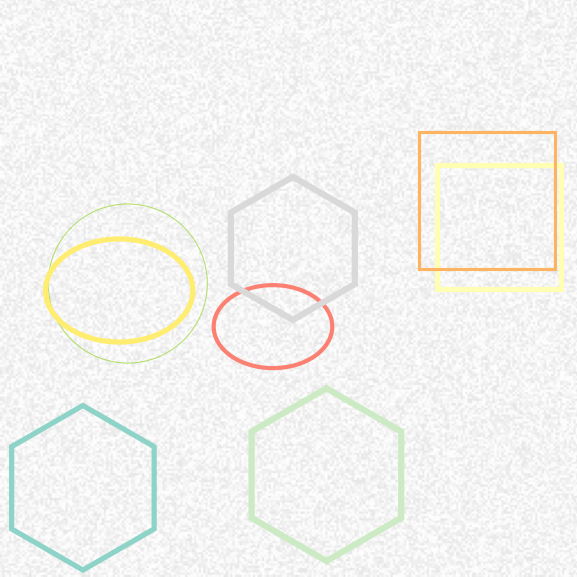[{"shape": "hexagon", "thickness": 2.5, "radius": 0.71, "center": [0.144, 0.154]}, {"shape": "square", "thickness": 2.5, "radius": 0.54, "center": [0.864, 0.606]}, {"shape": "oval", "thickness": 2, "radius": 0.51, "center": [0.473, 0.434]}, {"shape": "square", "thickness": 1.5, "radius": 0.59, "center": [0.844, 0.652]}, {"shape": "circle", "thickness": 0.5, "radius": 0.69, "center": [0.221, 0.508]}, {"shape": "hexagon", "thickness": 3, "radius": 0.62, "center": [0.507, 0.569]}, {"shape": "hexagon", "thickness": 3, "radius": 0.75, "center": [0.565, 0.177]}, {"shape": "oval", "thickness": 2.5, "radius": 0.64, "center": [0.206, 0.496]}]